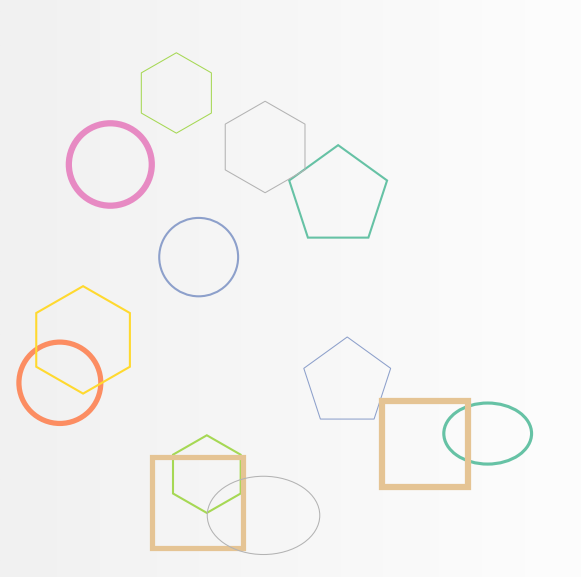[{"shape": "pentagon", "thickness": 1, "radius": 0.44, "center": [0.582, 0.659]}, {"shape": "oval", "thickness": 1.5, "radius": 0.38, "center": [0.839, 0.248]}, {"shape": "circle", "thickness": 2.5, "radius": 0.35, "center": [0.103, 0.336]}, {"shape": "circle", "thickness": 1, "radius": 0.34, "center": [0.342, 0.554]}, {"shape": "pentagon", "thickness": 0.5, "radius": 0.39, "center": [0.597, 0.337]}, {"shape": "circle", "thickness": 3, "radius": 0.36, "center": [0.19, 0.714]}, {"shape": "hexagon", "thickness": 0.5, "radius": 0.35, "center": [0.303, 0.838]}, {"shape": "hexagon", "thickness": 1, "radius": 0.34, "center": [0.356, 0.178]}, {"shape": "hexagon", "thickness": 1, "radius": 0.47, "center": [0.143, 0.411]}, {"shape": "square", "thickness": 2.5, "radius": 0.39, "center": [0.34, 0.129]}, {"shape": "square", "thickness": 3, "radius": 0.37, "center": [0.732, 0.23]}, {"shape": "hexagon", "thickness": 0.5, "radius": 0.4, "center": [0.456, 0.745]}, {"shape": "oval", "thickness": 0.5, "radius": 0.48, "center": [0.453, 0.107]}]